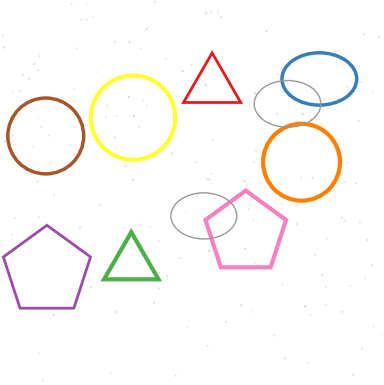[{"shape": "triangle", "thickness": 2, "radius": 0.43, "center": [0.551, 0.777]}, {"shape": "oval", "thickness": 2.5, "radius": 0.49, "center": [0.829, 0.795]}, {"shape": "triangle", "thickness": 3, "radius": 0.41, "center": [0.341, 0.315]}, {"shape": "pentagon", "thickness": 2, "radius": 0.6, "center": [0.122, 0.296]}, {"shape": "circle", "thickness": 3, "radius": 0.5, "center": [0.783, 0.579]}, {"shape": "circle", "thickness": 3, "radius": 0.55, "center": [0.346, 0.694]}, {"shape": "circle", "thickness": 2.5, "radius": 0.49, "center": [0.119, 0.647]}, {"shape": "pentagon", "thickness": 3, "radius": 0.55, "center": [0.638, 0.395]}, {"shape": "oval", "thickness": 1, "radius": 0.43, "center": [0.53, 0.439]}, {"shape": "oval", "thickness": 1, "radius": 0.43, "center": [0.747, 0.73]}]